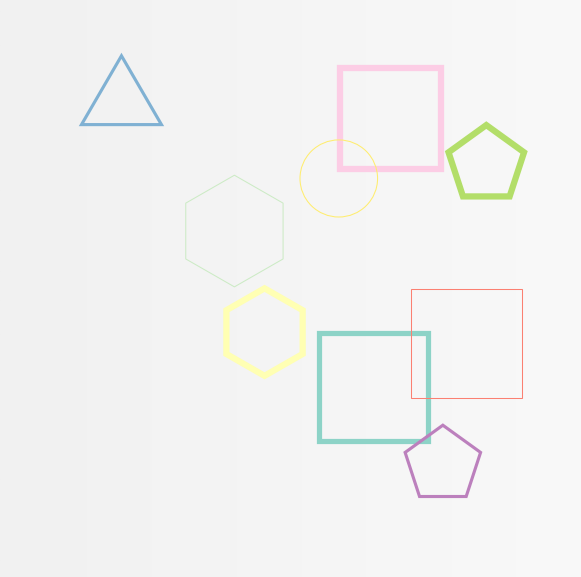[{"shape": "square", "thickness": 2.5, "radius": 0.47, "center": [0.643, 0.329]}, {"shape": "hexagon", "thickness": 3, "radius": 0.38, "center": [0.455, 0.424]}, {"shape": "square", "thickness": 0.5, "radius": 0.47, "center": [0.803, 0.404]}, {"shape": "triangle", "thickness": 1.5, "radius": 0.4, "center": [0.209, 0.823]}, {"shape": "pentagon", "thickness": 3, "radius": 0.34, "center": [0.837, 0.714]}, {"shape": "square", "thickness": 3, "radius": 0.44, "center": [0.672, 0.794]}, {"shape": "pentagon", "thickness": 1.5, "radius": 0.34, "center": [0.762, 0.195]}, {"shape": "hexagon", "thickness": 0.5, "radius": 0.48, "center": [0.403, 0.599]}, {"shape": "circle", "thickness": 0.5, "radius": 0.33, "center": [0.583, 0.69]}]